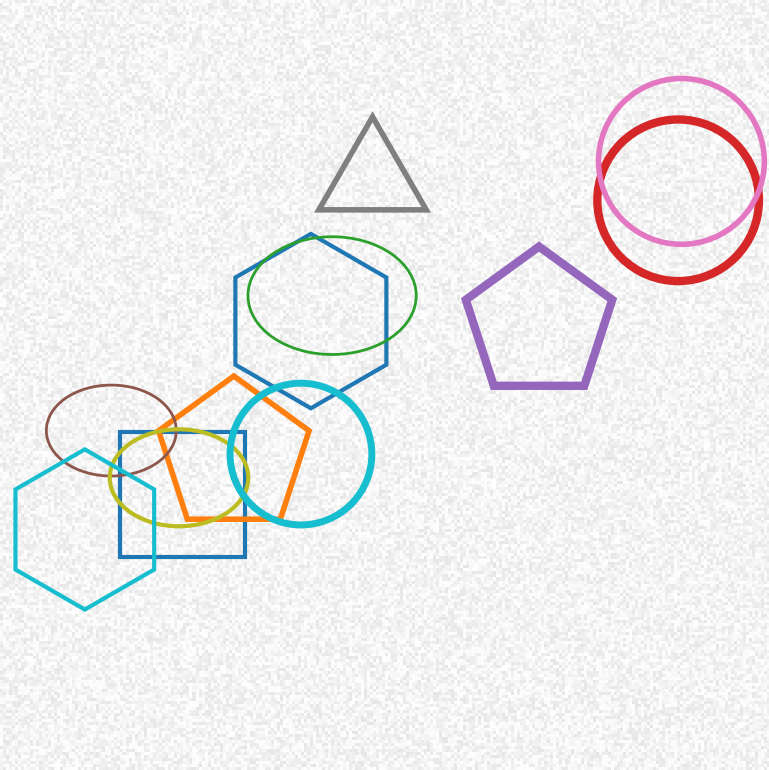[{"shape": "hexagon", "thickness": 1.5, "radius": 0.57, "center": [0.404, 0.583]}, {"shape": "square", "thickness": 1.5, "radius": 0.41, "center": [0.237, 0.358]}, {"shape": "pentagon", "thickness": 2, "radius": 0.51, "center": [0.304, 0.409]}, {"shape": "oval", "thickness": 1, "radius": 0.55, "center": [0.431, 0.616]}, {"shape": "circle", "thickness": 3, "radius": 0.52, "center": [0.881, 0.74]}, {"shape": "pentagon", "thickness": 3, "radius": 0.5, "center": [0.7, 0.58]}, {"shape": "oval", "thickness": 1, "radius": 0.42, "center": [0.145, 0.441]}, {"shape": "circle", "thickness": 2, "radius": 0.54, "center": [0.885, 0.79]}, {"shape": "triangle", "thickness": 2, "radius": 0.4, "center": [0.484, 0.768]}, {"shape": "oval", "thickness": 1.5, "radius": 0.45, "center": [0.232, 0.38]}, {"shape": "hexagon", "thickness": 1.5, "radius": 0.52, "center": [0.11, 0.312]}, {"shape": "circle", "thickness": 2.5, "radius": 0.46, "center": [0.391, 0.41]}]